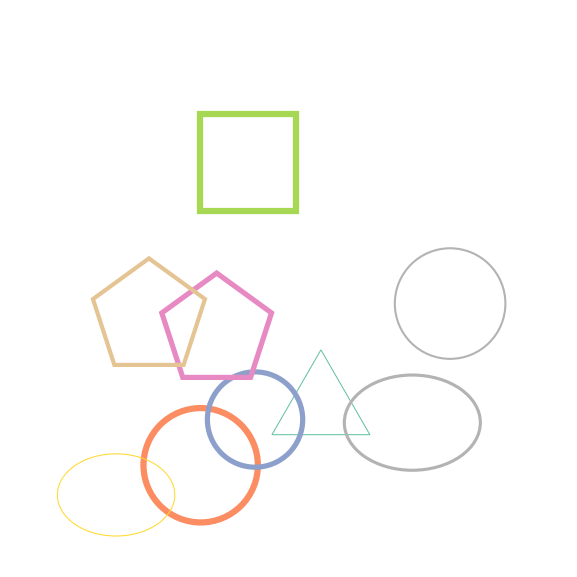[{"shape": "triangle", "thickness": 0.5, "radius": 0.49, "center": [0.556, 0.295]}, {"shape": "circle", "thickness": 3, "radius": 0.5, "center": [0.347, 0.193]}, {"shape": "circle", "thickness": 2.5, "radius": 0.41, "center": [0.442, 0.273]}, {"shape": "pentagon", "thickness": 2.5, "radius": 0.5, "center": [0.375, 0.426]}, {"shape": "square", "thickness": 3, "radius": 0.42, "center": [0.43, 0.718]}, {"shape": "oval", "thickness": 0.5, "radius": 0.51, "center": [0.201, 0.142]}, {"shape": "pentagon", "thickness": 2, "radius": 0.51, "center": [0.258, 0.45]}, {"shape": "oval", "thickness": 1.5, "radius": 0.59, "center": [0.714, 0.267]}, {"shape": "circle", "thickness": 1, "radius": 0.48, "center": [0.779, 0.473]}]